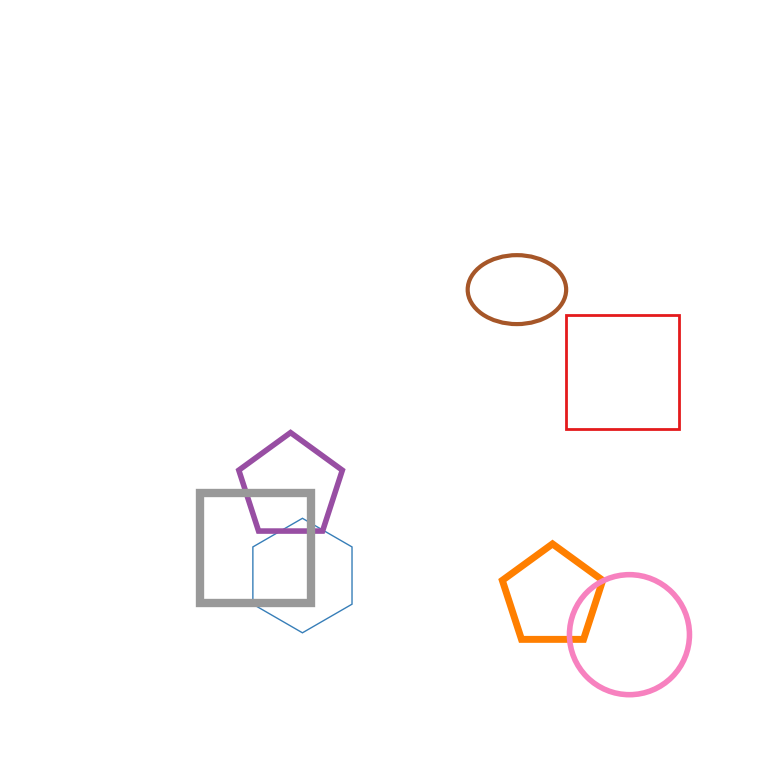[{"shape": "square", "thickness": 1, "radius": 0.37, "center": [0.808, 0.517]}, {"shape": "hexagon", "thickness": 0.5, "radius": 0.37, "center": [0.393, 0.253]}, {"shape": "pentagon", "thickness": 2, "radius": 0.35, "center": [0.377, 0.368]}, {"shape": "pentagon", "thickness": 2.5, "radius": 0.34, "center": [0.718, 0.225]}, {"shape": "oval", "thickness": 1.5, "radius": 0.32, "center": [0.671, 0.624]}, {"shape": "circle", "thickness": 2, "radius": 0.39, "center": [0.817, 0.176]}, {"shape": "square", "thickness": 3, "radius": 0.36, "center": [0.332, 0.288]}]